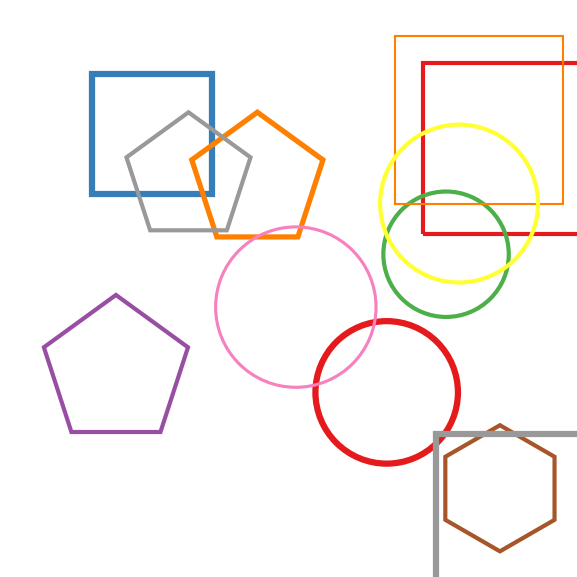[{"shape": "square", "thickness": 2, "radius": 0.74, "center": [0.881, 0.742]}, {"shape": "circle", "thickness": 3, "radius": 0.62, "center": [0.67, 0.32]}, {"shape": "square", "thickness": 3, "radius": 0.52, "center": [0.264, 0.767]}, {"shape": "circle", "thickness": 2, "radius": 0.54, "center": [0.772, 0.559]}, {"shape": "pentagon", "thickness": 2, "radius": 0.66, "center": [0.201, 0.357]}, {"shape": "pentagon", "thickness": 2.5, "radius": 0.6, "center": [0.446, 0.685]}, {"shape": "square", "thickness": 1, "radius": 0.73, "center": [0.829, 0.792]}, {"shape": "circle", "thickness": 2, "radius": 0.68, "center": [0.795, 0.647]}, {"shape": "hexagon", "thickness": 2, "radius": 0.55, "center": [0.866, 0.154]}, {"shape": "circle", "thickness": 1.5, "radius": 0.69, "center": [0.512, 0.467]}, {"shape": "pentagon", "thickness": 2, "radius": 0.56, "center": [0.326, 0.692]}, {"shape": "square", "thickness": 3, "radius": 0.64, "center": [0.884, 0.119]}]